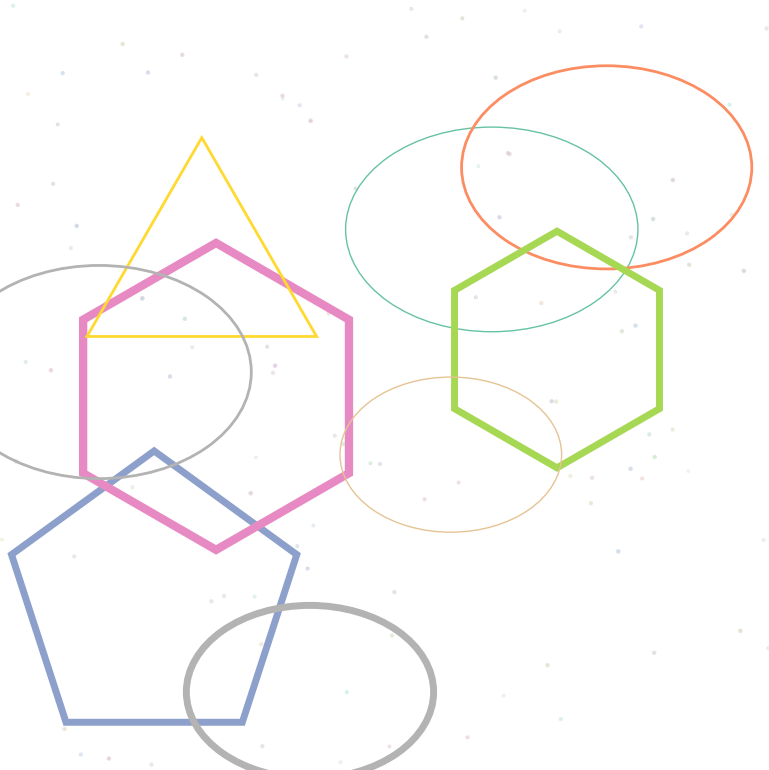[{"shape": "oval", "thickness": 0.5, "radius": 0.95, "center": [0.639, 0.702]}, {"shape": "oval", "thickness": 1, "radius": 0.94, "center": [0.788, 0.783]}, {"shape": "pentagon", "thickness": 2.5, "radius": 0.97, "center": [0.2, 0.22]}, {"shape": "hexagon", "thickness": 3, "radius": 1.0, "center": [0.281, 0.485]}, {"shape": "hexagon", "thickness": 2.5, "radius": 0.77, "center": [0.723, 0.546]}, {"shape": "triangle", "thickness": 1, "radius": 0.86, "center": [0.262, 0.649]}, {"shape": "oval", "thickness": 0.5, "radius": 0.72, "center": [0.585, 0.41]}, {"shape": "oval", "thickness": 1, "radius": 0.99, "center": [0.129, 0.517]}, {"shape": "oval", "thickness": 2.5, "radius": 0.8, "center": [0.403, 0.101]}]